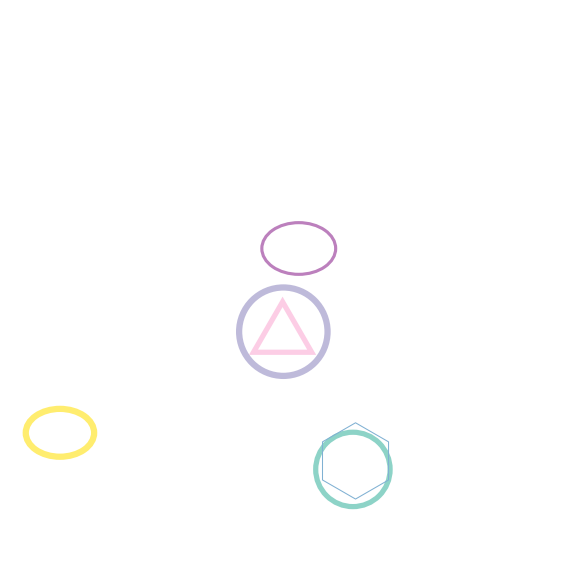[{"shape": "circle", "thickness": 2.5, "radius": 0.32, "center": [0.611, 0.186]}, {"shape": "circle", "thickness": 3, "radius": 0.38, "center": [0.491, 0.425]}, {"shape": "hexagon", "thickness": 0.5, "radius": 0.33, "center": [0.616, 0.201]}, {"shape": "triangle", "thickness": 2.5, "radius": 0.29, "center": [0.489, 0.418]}, {"shape": "oval", "thickness": 1.5, "radius": 0.32, "center": [0.517, 0.569]}, {"shape": "oval", "thickness": 3, "radius": 0.3, "center": [0.104, 0.25]}]